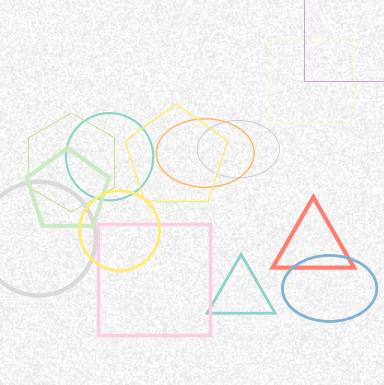[{"shape": "triangle", "thickness": 2, "radius": 0.51, "center": [0.626, 0.237]}, {"shape": "circle", "thickness": 1.5, "radius": 0.57, "center": [0.285, 0.593]}, {"shape": "square", "thickness": 0.5, "radius": 0.55, "center": [0.809, 0.791]}, {"shape": "oval", "thickness": 0.5, "radius": 0.53, "center": [0.619, 0.613]}, {"shape": "triangle", "thickness": 3, "radius": 0.61, "center": [0.814, 0.366]}, {"shape": "oval", "thickness": 2, "radius": 0.61, "center": [0.856, 0.251]}, {"shape": "oval", "thickness": 1, "radius": 0.64, "center": [0.533, 0.603]}, {"shape": "hexagon", "thickness": 0.5, "radius": 0.64, "center": [0.186, 0.578]}, {"shape": "square", "thickness": 2.5, "radius": 0.72, "center": [0.4, 0.275]}, {"shape": "circle", "thickness": 3, "radius": 0.74, "center": [0.101, 0.38]}, {"shape": "square", "thickness": 0.5, "radius": 0.53, "center": [0.897, 0.897]}, {"shape": "pentagon", "thickness": 3, "radius": 0.56, "center": [0.176, 0.504]}, {"shape": "circle", "thickness": 2, "radius": 0.52, "center": [0.31, 0.401]}, {"shape": "pentagon", "thickness": 1, "radius": 0.7, "center": [0.458, 0.59]}]